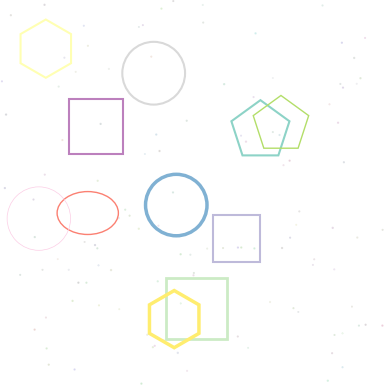[{"shape": "pentagon", "thickness": 1.5, "radius": 0.4, "center": [0.676, 0.661]}, {"shape": "hexagon", "thickness": 1.5, "radius": 0.38, "center": [0.119, 0.874]}, {"shape": "square", "thickness": 1.5, "radius": 0.3, "center": [0.614, 0.381]}, {"shape": "oval", "thickness": 1, "radius": 0.4, "center": [0.228, 0.447]}, {"shape": "circle", "thickness": 2.5, "radius": 0.4, "center": [0.458, 0.467]}, {"shape": "pentagon", "thickness": 1, "radius": 0.38, "center": [0.73, 0.676]}, {"shape": "circle", "thickness": 0.5, "radius": 0.41, "center": [0.101, 0.432]}, {"shape": "circle", "thickness": 1.5, "radius": 0.41, "center": [0.399, 0.81]}, {"shape": "square", "thickness": 1.5, "radius": 0.35, "center": [0.25, 0.672]}, {"shape": "square", "thickness": 2, "radius": 0.4, "center": [0.511, 0.198]}, {"shape": "hexagon", "thickness": 2.5, "radius": 0.37, "center": [0.452, 0.171]}]